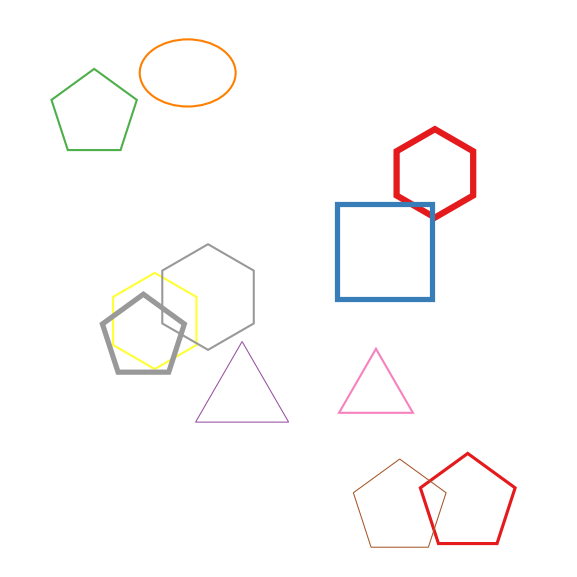[{"shape": "hexagon", "thickness": 3, "radius": 0.38, "center": [0.753, 0.699]}, {"shape": "pentagon", "thickness": 1.5, "radius": 0.43, "center": [0.81, 0.128]}, {"shape": "square", "thickness": 2.5, "radius": 0.41, "center": [0.666, 0.564]}, {"shape": "pentagon", "thickness": 1, "radius": 0.39, "center": [0.163, 0.802]}, {"shape": "triangle", "thickness": 0.5, "radius": 0.47, "center": [0.419, 0.315]}, {"shape": "oval", "thickness": 1, "radius": 0.42, "center": [0.325, 0.873]}, {"shape": "hexagon", "thickness": 1, "radius": 0.42, "center": [0.268, 0.443]}, {"shape": "pentagon", "thickness": 0.5, "radius": 0.42, "center": [0.692, 0.12]}, {"shape": "triangle", "thickness": 1, "radius": 0.37, "center": [0.651, 0.321]}, {"shape": "pentagon", "thickness": 2.5, "radius": 0.37, "center": [0.248, 0.415]}, {"shape": "hexagon", "thickness": 1, "radius": 0.46, "center": [0.36, 0.485]}]